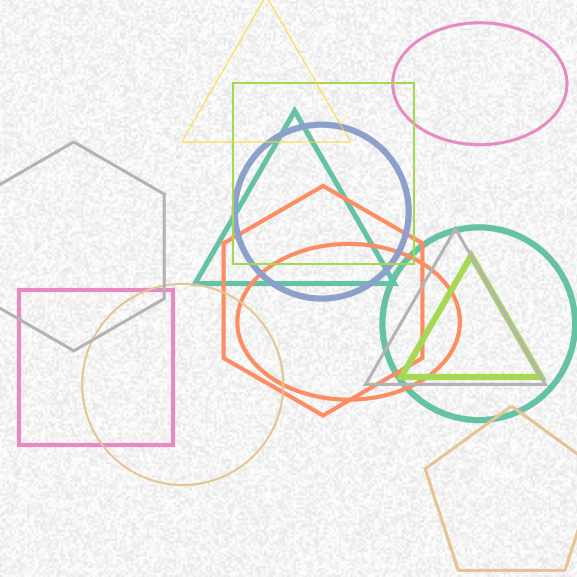[{"shape": "circle", "thickness": 3, "radius": 0.83, "center": [0.829, 0.439]}, {"shape": "triangle", "thickness": 2.5, "radius": 1.0, "center": [0.51, 0.608]}, {"shape": "hexagon", "thickness": 2, "radius": 0.99, "center": [0.559, 0.478]}, {"shape": "oval", "thickness": 2, "radius": 0.96, "center": [0.604, 0.442]}, {"shape": "circle", "thickness": 3, "radius": 0.75, "center": [0.557, 0.633]}, {"shape": "oval", "thickness": 1.5, "radius": 0.75, "center": [0.831, 0.854]}, {"shape": "square", "thickness": 2, "radius": 0.67, "center": [0.167, 0.362]}, {"shape": "triangle", "thickness": 3, "radius": 0.7, "center": [0.816, 0.416]}, {"shape": "square", "thickness": 1, "radius": 0.78, "center": [0.561, 0.699]}, {"shape": "triangle", "thickness": 0.5, "radius": 0.84, "center": [0.461, 0.838]}, {"shape": "pentagon", "thickness": 1.5, "radius": 0.79, "center": [0.886, 0.139]}, {"shape": "circle", "thickness": 1, "radius": 0.87, "center": [0.316, 0.333]}, {"shape": "triangle", "thickness": 1.5, "radius": 0.9, "center": [0.789, 0.423]}, {"shape": "hexagon", "thickness": 1.5, "radius": 0.9, "center": [0.128, 0.573]}]